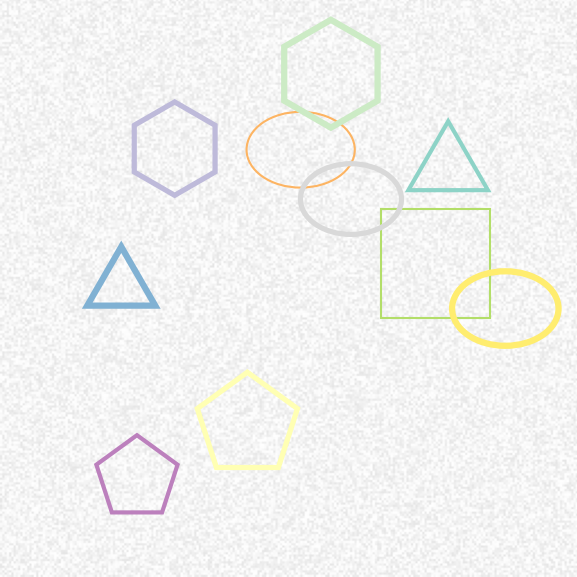[{"shape": "triangle", "thickness": 2, "radius": 0.4, "center": [0.776, 0.71]}, {"shape": "pentagon", "thickness": 2.5, "radius": 0.46, "center": [0.428, 0.263]}, {"shape": "hexagon", "thickness": 2.5, "radius": 0.4, "center": [0.302, 0.742]}, {"shape": "triangle", "thickness": 3, "radius": 0.34, "center": [0.21, 0.504]}, {"shape": "oval", "thickness": 1, "radius": 0.47, "center": [0.521, 0.74]}, {"shape": "square", "thickness": 1, "radius": 0.47, "center": [0.754, 0.542]}, {"shape": "oval", "thickness": 2.5, "radius": 0.44, "center": [0.608, 0.654]}, {"shape": "pentagon", "thickness": 2, "radius": 0.37, "center": [0.237, 0.172]}, {"shape": "hexagon", "thickness": 3, "radius": 0.47, "center": [0.573, 0.871]}, {"shape": "oval", "thickness": 3, "radius": 0.46, "center": [0.875, 0.465]}]